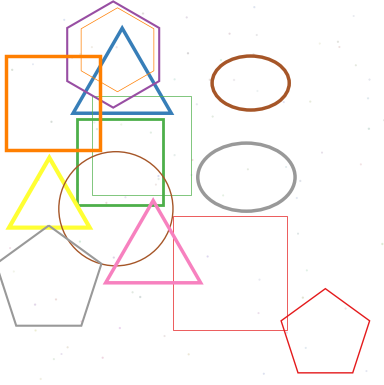[{"shape": "square", "thickness": 0.5, "radius": 0.74, "center": [0.597, 0.292]}, {"shape": "pentagon", "thickness": 1, "radius": 0.6, "center": [0.845, 0.129]}, {"shape": "triangle", "thickness": 2.5, "radius": 0.74, "center": [0.317, 0.78]}, {"shape": "square", "thickness": 0.5, "radius": 0.64, "center": [0.367, 0.621]}, {"shape": "square", "thickness": 2, "radius": 0.55, "center": [0.311, 0.579]}, {"shape": "hexagon", "thickness": 1.5, "radius": 0.69, "center": [0.294, 0.858]}, {"shape": "square", "thickness": 2.5, "radius": 0.61, "center": [0.138, 0.732]}, {"shape": "hexagon", "thickness": 0.5, "radius": 0.55, "center": [0.305, 0.871]}, {"shape": "triangle", "thickness": 3, "radius": 0.61, "center": [0.128, 0.469]}, {"shape": "oval", "thickness": 2.5, "radius": 0.5, "center": [0.651, 0.784]}, {"shape": "circle", "thickness": 1, "radius": 0.74, "center": [0.301, 0.458]}, {"shape": "triangle", "thickness": 2.5, "radius": 0.71, "center": [0.398, 0.337]}, {"shape": "pentagon", "thickness": 1.5, "radius": 0.72, "center": [0.127, 0.27]}, {"shape": "oval", "thickness": 2.5, "radius": 0.63, "center": [0.64, 0.54]}]